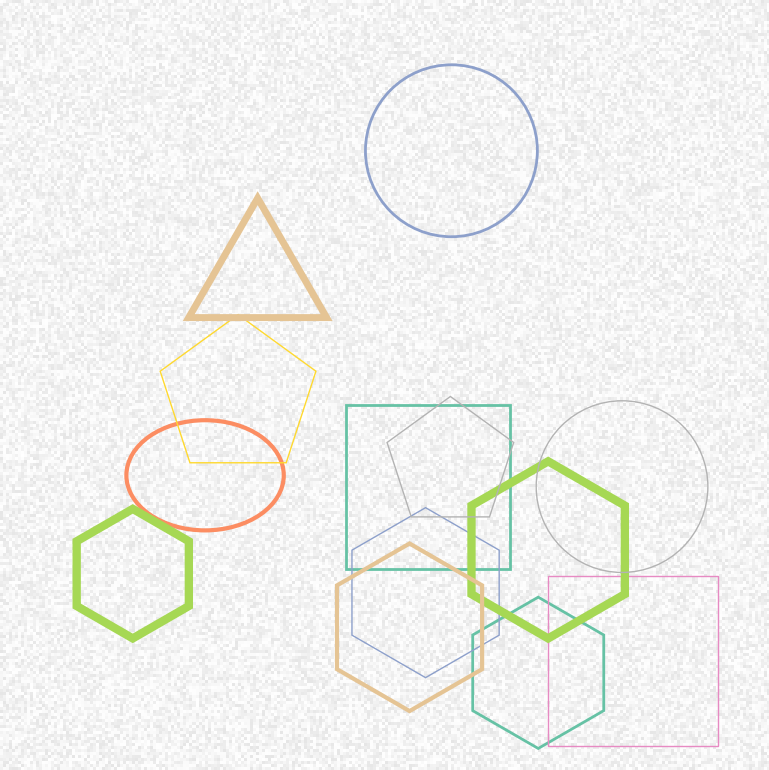[{"shape": "square", "thickness": 1, "radius": 0.53, "center": [0.556, 0.368]}, {"shape": "hexagon", "thickness": 1, "radius": 0.49, "center": [0.699, 0.126]}, {"shape": "oval", "thickness": 1.5, "radius": 0.51, "center": [0.266, 0.383]}, {"shape": "hexagon", "thickness": 0.5, "radius": 0.55, "center": [0.553, 0.23]}, {"shape": "circle", "thickness": 1, "radius": 0.56, "center": [0.586, 0.804]}, {"shape": "square", "thickness": 0.5, "radius": 0.55, "center": [0.822, 0.141]}, {"shape": "hexagon", "thickness": 3, "radius": 0.58, "center": [0.712, 0.286]}, {"shape": "hexagon", "thickness": 3, "radius": 0.42, "center": [0.172, 0.255]}, {"shape": "pentagon", "thickness": 0.5, "radius": 0.53, "center": [0.309, 0.485]}, {"shape": "hexagon", "thickness": 1.5, "radius": 0.54, "center": [0.532, 0.185]}, {"shape": "triangle", "thickness": 2.5, "radius": 0.52, "center": [0.335, 0.639]}, {"shape": "circle", "thickness": 0.5, "radius": 0.56, "center": [0.808, 0.368]}, {"shape": "pentagon", "thickness": 0.5, "radius": 0.43, "center": [0.585, 0.399]}]